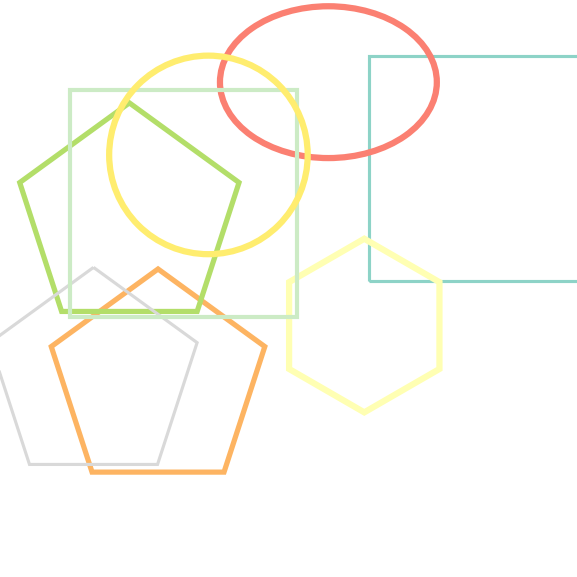[{"shape": "square", "thickness": 1.5, "radius": 0.98, "center": [0.834, 0.708]}, {"shape": "hexagon", "thickness": 3, "radius": 0.75, "center": [0.631, 0.435]}, {"shape": "oval", "thickness": 3, "radius": 0.94, "center": [0.569, 0.857]}, {"shape": "pentagon", "thickness": 2.5, "radius": 0.97, "center": [0.274, 0.339]}, {"shape": "pentagon", "thickness": 2.5, "radius": 1.0, "center": [0.224, 0.621]}, {"shape": "pentagon", "thickness": 1.5, "radius": 0.94, "center": [0.162, 0.348]}, {"shape": "square", "thickness": 2, "radius": 0.98, "center": [0.318, 0.647]}, {"shape": "circle", "thickness": 3, "radius": 0.86, "center": [0.361, 0.731]}]